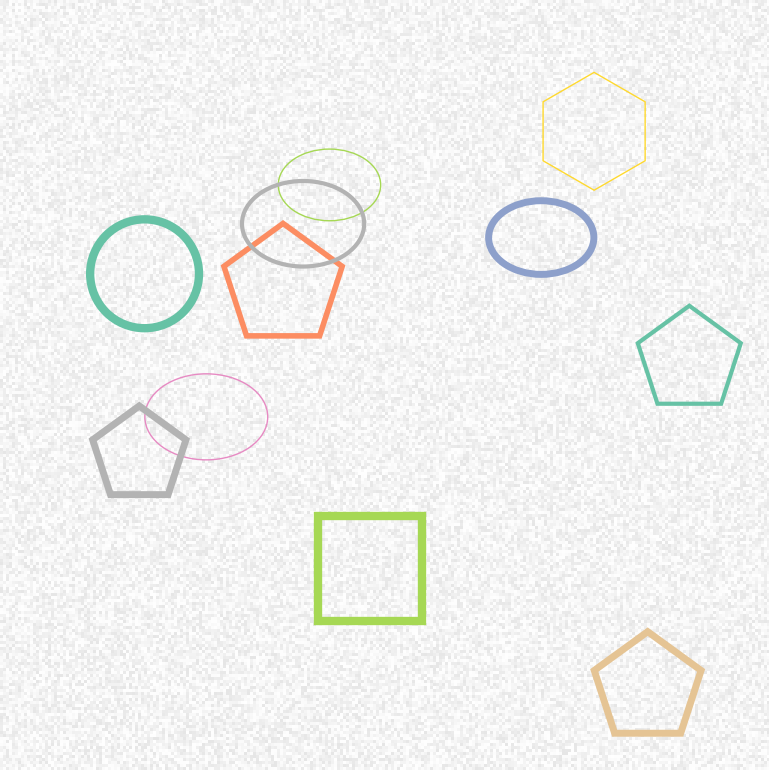[{"shape": "circle", "thickness": 3, "radius": 0.35, "center": [0.188, 0.644]}, {"shape": "pentagon", "thickness": 1.5, "radius": 0.35, "center": [0.895, 0.533]}, {"shape": "pentagon", "thickness": 2, "radius": 0.4, "center": [0.368, 0.629]}, {"shape": "oval", "thickness": 2.5, "radius": 0.34, "center": [0.703, 0.691]}, {"shape": "oval", "thickness": 0.5, "radius": 0.4, "center": [0.268, 0.459]}, {"shape": "square", "thickness": 3, "radius": 0.34, "center": [0.48, 0.262]}, {"shape": "oval", "thickness": 0.5, "radius": 0.33, "center": [0.428, 0.76]}, {"shape": "hexagon", "thickness": 0.5, "radius": 0.38, "center": [0.772, 0.829]}, {"shape": "pentagon", "thickness": 2.5, "radius": 0.36, "center": [0.841, 0.107]}, {"shape": "oval", "thickness": 1.5, "radius": 0.4, "center": [0.394, 0.709]}, {"shape": "pentagon", "thickness": 2.5, "radius": 0.32, "center": [0.181, 0.409]}]